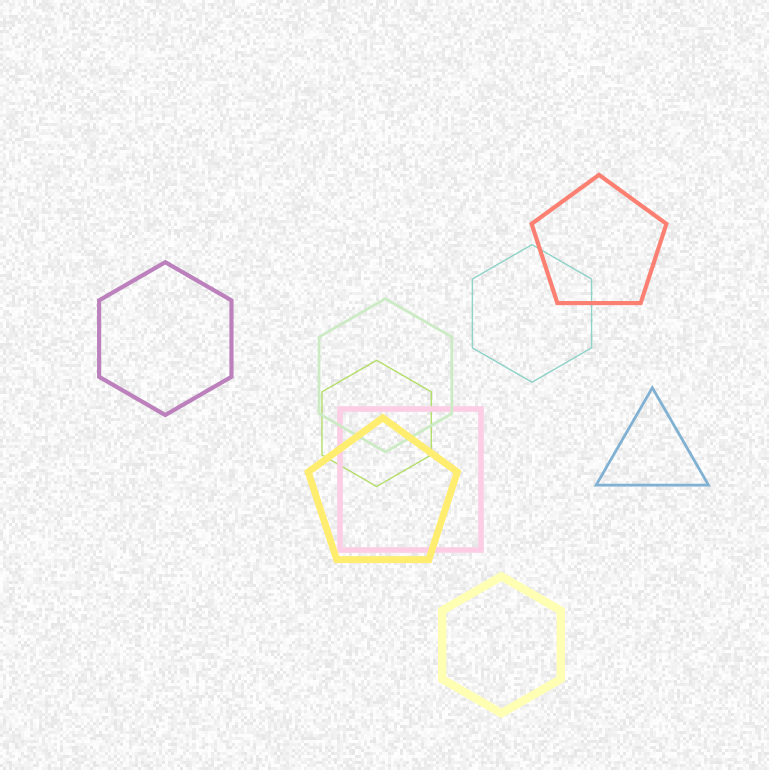[{"shape": "hexagon", "thickness": 0.5, "radius": 0.45, "center": [0.691, 0.593]}, {"shape": "hexagon", "thickness": 3, "radius": 0.44, "center": [0.651, 0.163]}, {"shape": "pentagon", "thickness": 1.5, "radius": 0.46, "center": [0.778, 0.681]}, {"shape": "triangle", "thickness": 1, "radius": 0.42, "center": [0.847, 0.412]}, {"shape": "hexagon", "thickness": 0.5, "radius": 0.41, "center": [0.489, 0.45]}, {"shape": "square", "thickness": 2, "radius": 0.46, "center": [0.533, 0.377]}, {"shape": "hexagon", "thickness": 1.5, "radius": 0.5, "center": [0.215, 0.56]}, {"shape": "hexagon", "thickness": 1, "radius": 0.5, "center": [0.501, 0.513]}, {"shape": "pentagon", "thickness": 2.5, "radius": 0.51, "center": [0.497, 0.356]}]